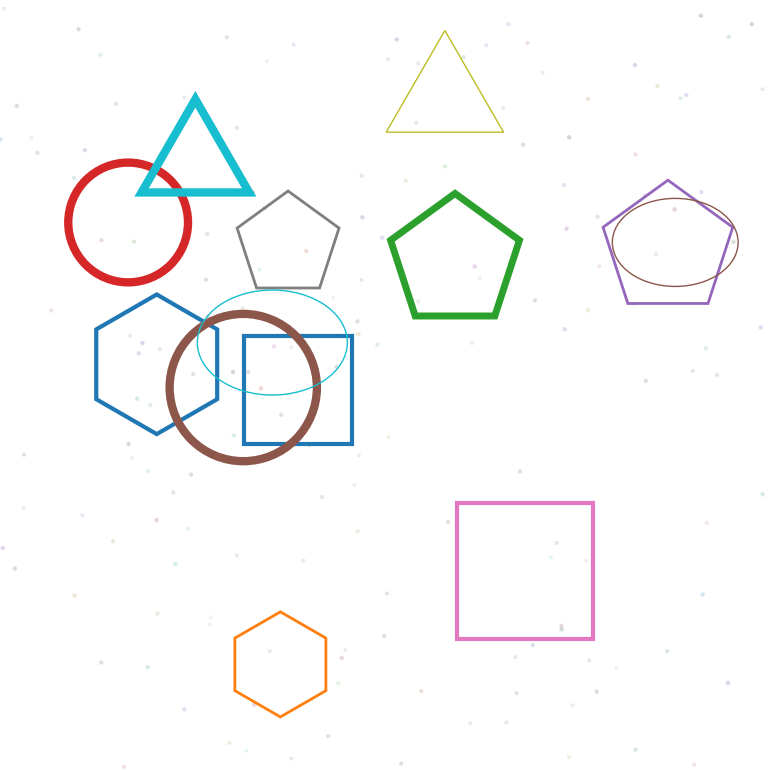[{"shape": "hexagon", "thickness": 1.5, "radius": 0.45, "center": [0.204, 0.527]}, {"shape": "square", "thickness": 1.5, "radius": 0.35, "center": [0.387, 0.494]}, {"shape": "hexagon", "thickness": 1, "radius": 0.34, "center": [0.364, 0.137]}, {"shape": "pentagon", "thickness": 2.5, "radius": 0.44, "center": [0.591, 0.661]}, {"shape": "circle", "thickness": 3, "radius": 0.39, "center": [0.166, 0.711]}, {"shape": "pentagon", "thickness": 1, "radius": 0.44, "center": [0.867, 0.677]}, {"shape": "oval", "thickness": 0.5, "radius": 0.41, "center": [0.877, 0.685]}, {"shape": "circle", "thickness": 3, "radius": 0.48, "center": [0.316, 0.497]}, {"shape": "square", "thickness": 1.5, "radius": 0.44, "center": [0.682, 0.259]}, {"shape": "pentagon", "thickness": 1, "radius": 0.35, "center": [0.374, 0.682]}, {"shape": "triangle", "thickness": 0.5, "radius": 0.44, "center": [0.578, 0.872]}, {"shape": "oval", "thickness": 0.5, "radius": 0.49, "center": [0.354, 0.555]}, {"shape": "triangle", "thickness": 3, "radius": 0.4, "center": [0.254, 0.79]}]